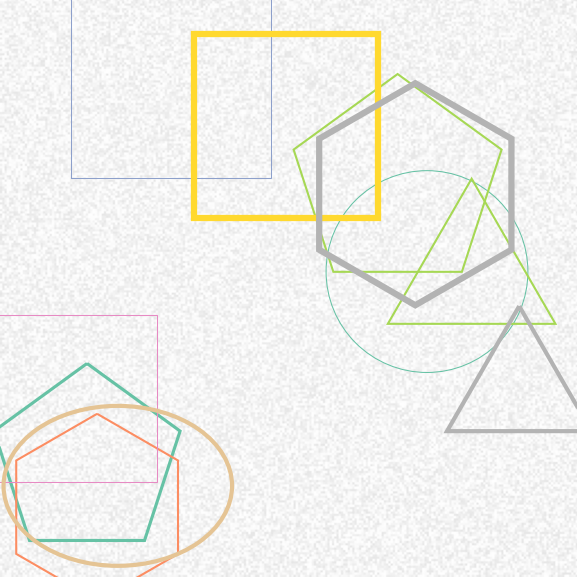[{"shape": "circle", "thickness": 0.5, "radius": 0.87, "center": [0.739, 0.529]}, {"shape": "pentagon", "thickness": 1.5, "radius": 0.85, "center": [0.151, 0.2]}, {"shape": "hexagon", "thickness": 1, "radius": 0.81, "center": [0.168, 0.121]}, {"shape": "square", "thickness": 0.5, "radius": 0.86, "center": [0.296, 0.865]}, {"shape": "square", "thickness": 0.5, "radius": 0.72, "center": [0.127, 0.309]}, {"shape": "pentagon", "thickness": 1, "radius": 0.95, "center": [0.688, 0.682]}, {"shape": "triangle", "thickness": 1, "radius": 0.84, "center": [0.817, 0.522]}, {"shape": "square", "thickness": 3, "radius": 0.8, "center": [0.496, 0.782]}, {"shape": "oval", "thickness": 2, "radius": 0.99, "center": [0.204, 0.158]}, {"shape": "triangle", "thickness": 2, "radius": 0.72, "center": [0.899, 0.325]}, {"shape": "hexagon", "thickness": 3, "radius": 0.96, "center": [0.719, 0.663]}]